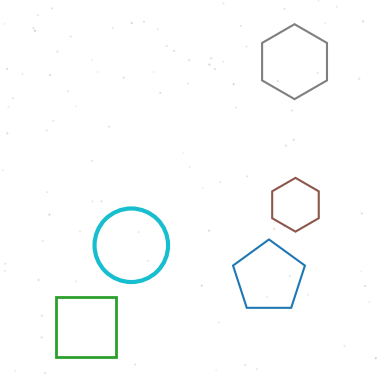[{"shape": "pentagon", "thickness": 1.5, "radius": 0.49, "center": [0.699, 0.28]}, {"shape": "square", "thickness": 2, "radius": 0.39, "center": [0.223, 0.15]}, {"shape": "hexagon", "thickness": 1.5, "radius": 0.35, "center": [0.767, 0.468]}, {"shape": "hexagon", "thickness": 1.5, "radius": 0.49, "center": [0.765, 0.84]}, {"shape": "circle", "thickness": 3, "radius": 0.48, "center": [0.341, 0.363]}]